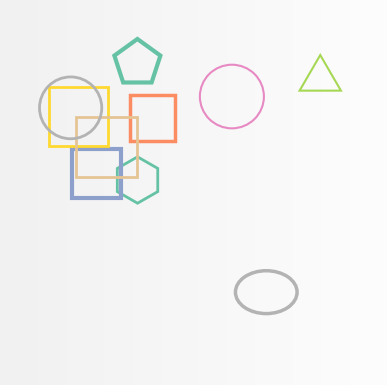[{"shape": "pentagon", "thickness": 3, "radius": 0.31, "center": [0.355, 0.836]}, {"shape": "hexagon", "thickness": 2, "radius": 0.3, "center": [0.355, 0.532]}, {"shape": "square", "thickness": 2.5, "radius": 0.3, "center": [0.394, 0.694]}, {"shape": "square", "thickness": 3, "radius": 0.32, "center": [0.25, 0.549]}, {"shape": "circle", "thickness": 1.5, "radius": 0.41, "center": [0.598, 0.749]}, {"shape": "triangle", "thickness": 1.5, "radius": 0.31, "center": [0.826, 0.795]}, {"shape": "square", "thickness": 2, "radius": 0.38, "center": [0.203, 0.697]}, {"shape": "square", "thickness": 2, "radius": 0.39, "center": [0.275, 0.618]}, {"shape": "oval", "thickness": 2.5, "radius": 0.4, "center": [0.687, 0.241]}, {"shape": "circle", "thickness": 2, "radius": 0.4, "center": [0.182, 0.72]}]